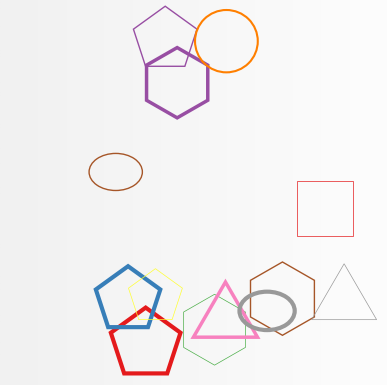[{"shape": "pentagon", "thickness": 3, "radius": 0.47, "center": [0.376, 0.107]}, {"shape": "square", "thickness": 0.5, "radius": 0.36, "center": [0.838, 0.458]}, {"shape": "pentagon", "thickness": 3, "radius": 0.44, "center": [0.331, 0.221]}, {"shape": "hexagon", "thickness": 0.5, "radius": 0.46, "center": [0.554, 0.144]}, {"shape": "pentagon", "thickness": 1, "radius": 0.43, "center": [0.426, 0.898]}, {"shape": "hexagon", "thickness": 2.5, "radius": 0.46, "center": [0.457, 0.785]}, {"shape": "circle", "thickness": 1.5, "radius": 0.4, "center": [0.584, 0.893]}, {"shape": "pentagon", "thickness": 0.5, "radius": 0.37, "center": [0.401, 0.229]}, {"shape": "hexagon", "thickness": 1, "radius": 0.48, "center": [0.729, 0.224]}, {"shape": "oval", "thickness": 1, "radius": 0.34, "center": [0.299, 0.553]}, {"shape": "triangle", "thickness": 2.5, "radius": 0.48, "center": [0.582, 0.172]}, {"shape": "triangle", "thickness": 0.5, "radius": 0.48, "center": [0.888, 0.218]}, {"shape": "oval", "thickness": 3, "radius": 0.36, "center": [0.689, 0.193]}]